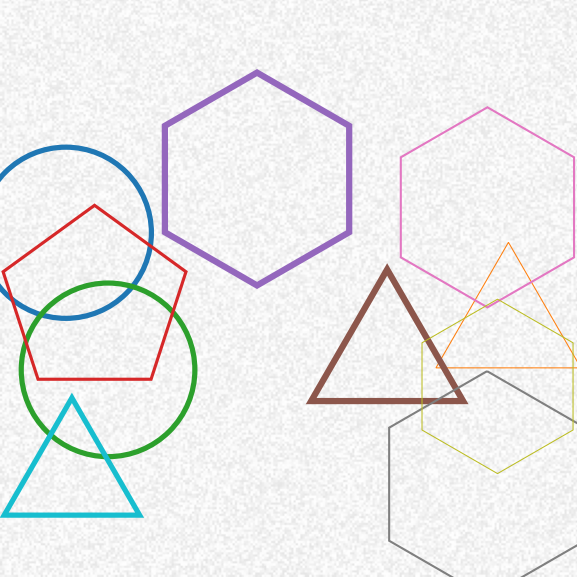[{"shape": "circle", "thickness": 2.5, "radius": 0.74, "center": [0.114, 0.596]}, {"shape": "triangle", "thickness": 0.5, "radius": 0.72, "center": [0.88, 0.435]}, {"shape": "circle", "thickness": 2.5, "radius": 0.75, "center": [0.187, 0.359]}, {"shape": "pentagon", "thickness": 1.5, "radius": 0.83, "center": [0.164, 0.477]}, {"shape": "hexagon", "thickness": 3, "radius": 0.92, "center": [0.445, 0.689]}, {"shape": "triangle", "thickness": 3, "radius": 0.76, "center": [0.67, 0.381]}, {"shape": "hexagon", "thickness": 1, "radius": 0.87, "center": [0.844, 0.64]}, {"shape": "hexagon", "thickness": 1, "radius": 0.98, "center": [0.843, 0.161]}, {"shape": "hexagon", "thickness": 0.5, "radius": 0.75, "center": [0.862, 0.33]}, {"shape": "triangle", "thickness": 2.5, "radius": 0.68, "center": [0.124, 0.175]}]